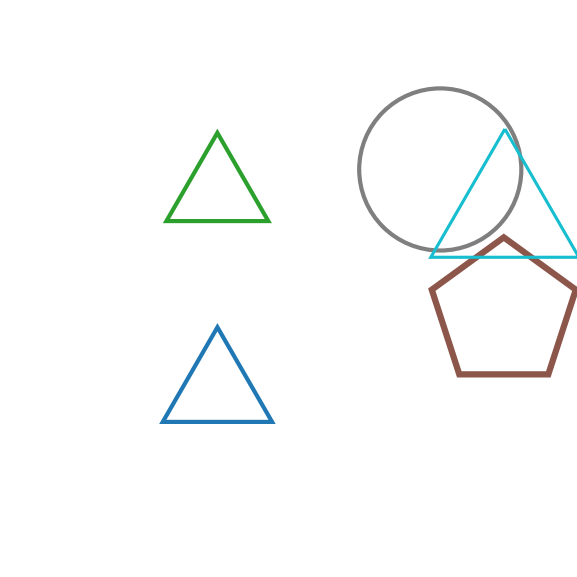[{"shape": "triangle", "thickness": 2, "radius": 0.55, "center": [0.377, 0.323]}, {"shape": "triangle", "thickness": 2, "radius": 0.51, "center": [0.376, 0.667]}, {"shape": "pentagon", "thickness": 3, "radius": 0.66, "center": [0.872, 0.457]}, {"shape": "circle", "thickness": 2, "radius": 0.7, "center": [0.762, 0.706]}, {"shape": "triangle", "thickness": 1.5, "radius": 0.74, "center": [0.874, 0.628]}]